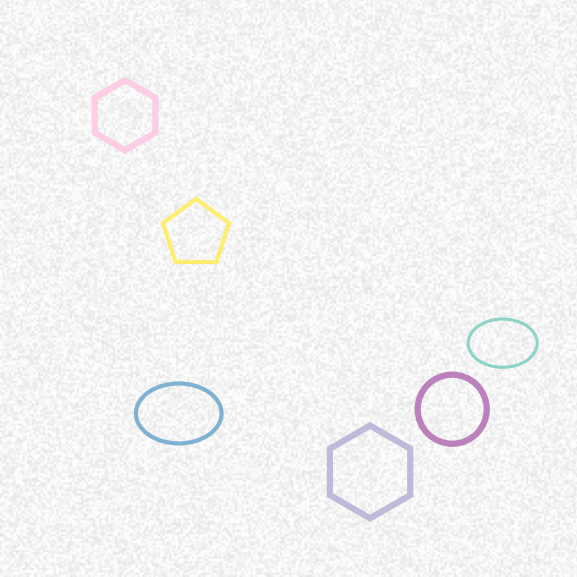[{"shape": "oval", "thickness": 1.5, "radius": 0.3, "center": [0.87, 0.405]}, {"shape": "hexagon", "thickness": 3, "radius": 0.4, "center": [0.641, 0.182]}, {"shape": "oval", "thickness": 2, "radius": 0.37, "center": [0.31, 0.283]}, {"shape": "hexagon", "thickness": 3, "radius": 0.3, "center": [0.217, 0.8]}, {"shape": "circle", "thickness": 3, "radius": 0.3, "center": [0.783, 0.291]}, {"shape": "pentagon", "thickness": 2, "radius": 0.3, "center": [0.339, 0.594]}]